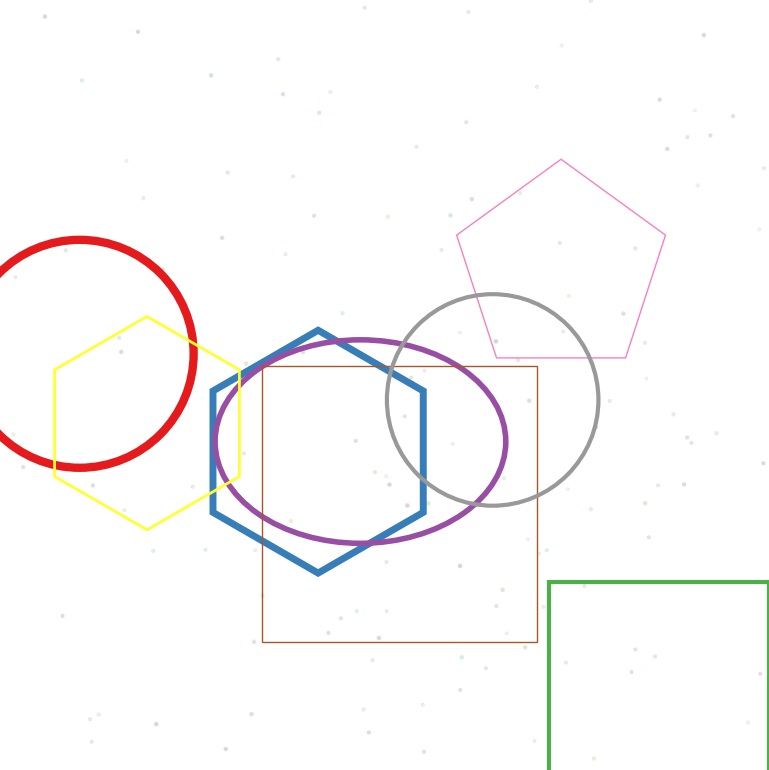[{"shape": "circle", "thickness": 3, "radius": 0.74, "center": [0.103, 0.541]}, {"shape": "hexagon", "thickness": 2.5, "radius": 0.79, "center": [0.413, 0.413]}, {"shape": "square", "thickness": 1.5, "radius": 0.71, "center": [0.856, 0.101]}, {"shape": "oval", "thickness": 2, "radius": 0.94, "center": [0.468, 0.427]}, {"shape": "hexagon", "thickness": 1, "radius": 0.69, "center": [0.191, 0.45]}, {"shape": "square", "thickness": 0.5, "radius": 0.89, "center": [0.519, 0.345]}, {"shape": "pentagon", "thickness": 0.5, "radius": 0.71, "center": [0.729, 0.651]}, {"shape": "circle", "thickness": 1.5, "radius": 0.69, "center": [0.64, 0.481]}]